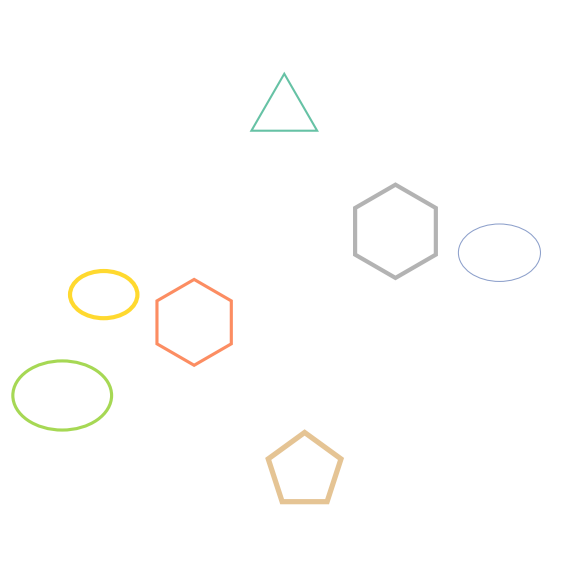[{"shape": "triangle", "thickness": 1, "radius": 0.33, "center": [0.492, 0.806]}, {"shape": "hexagon", "thickness": 1.5, "radius": 0.37, "center": [0.336, 0.441]}, {"shape": "oval", "thickness": 0.5, "radius": 0.36, "center": [0.865, 0.562]}, {"shape": "oval", "thickness": 1.5, "radius": 0.43, "center": [0.108, 0.314]}, {"shape": "oval", "thickness": 2, "radius": 0.29, "center": [0.18, 0.489]}, {"shape": "pentagon", "thickness": 2.5, "radius": 0.33, "center": [0.527, 0.184]}, {"shape": "hexagon", "thickness": 2, "radius": 0.4, "center": [0.685, 0.599]}]